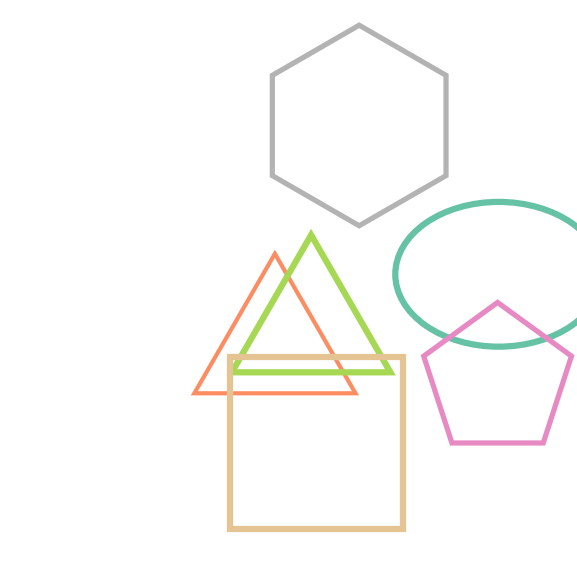[{"shape": "oval", "thickness": 3, "radius": 0.9, "center": [0.864, 0.524]}, {"shape": "triangle", "thickness": 2, "radius": 0.81, "center": [0.476, 0.399]}, {"shape": "pentagon", "thickness": 2.5, "radius": 0.67, "center": [0.862, 0.341]}, {"shape": "triangle", "thickness": 3, "radius": 0.79, "center": [0.539, 0.434]}, {"shape": "square", "thickness": 3, "radius": 0.75, "center": [0.548, 0.232]}, {"shape": "hexagon", "thickness": 2.5, "radius": 0.87, "center": [0.622, 0.782]}]